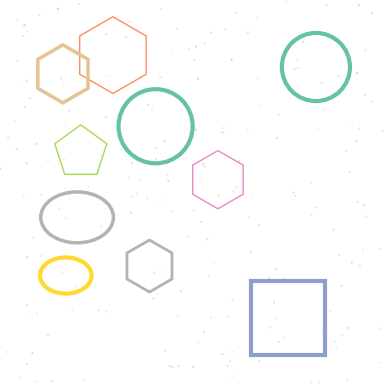[{"shape": "circle", "thickness": 3, "radius": 0.48, "center": [0.404, 0.672]}, {"shape": "circle", "thickness": 3, "radius": 0.44, "center": [0.821, 0.826]}, {"shape": "hexagon", "thickness": 1, "radius": 0.5, "center": [0.293, 0.857]}, {"shape": "square", "thickness": 3, "radius": 0.48, "center": [0.748, 0.173]}, {"shape": "hexagon", "thickness": 1, "radius": 0.38, "center": [0.566, 0.533]}, {"shape": "pentagon", "thickness": 1, "radius": 0.36, "center": [0.21, 0.605]}, {"shape": "oval", "thickness": 3, "radius": 0.34, "center": [0.171, 0.284]}, {"shape": "hexagon", "thickness": 2.5, "radius": 0.38, "center": [0.163, 0.808]}, {"shape": "hexagon", "thickness": 2, "radius": 0.34, "center": [0.388, 0.309]}, {"shape": "oval", "thickness": 2.5, "radius": 0.47, "center": [0.2, 0.435]}]